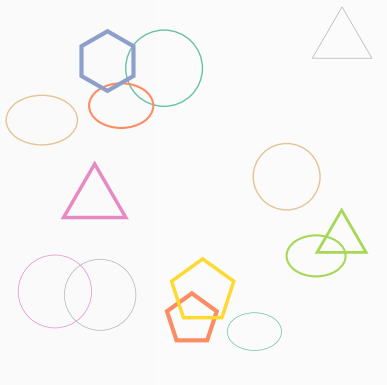[{"shape": "oval", "thickness": 0.5, "radius": 0.35, "center": [0.657, 0.139]}, {"shape": "circle", "thickness": 1, "radius": 0.5, "center": [0.423, 0.823]}, {"shape": "oval", "thickness": 1.5, "radius": 0.41, "center": [0.313, 0.726]}, {"shape": "pentagon", "thickness": 3, "radius": 0.34, "center": [0.495, 0.171]}, {"shape": "hexagon", "thickness": 3, "radius": 0.39, "center": [0.277, 0.841]}, {"shape": "circle", "thickness": 0.5, "radius": 0.47, "center": [0.142, 0.243]}, {"shape": "triangle", "thickness": 2.5, "radius": 0.46, "center": [0.244, 0.481]}, {"shape": "triangle", "thickness": 2, "radius": 0.37, "center": [0.882, 0.381]}, {"shape": "oval", "thickness": 1.5, "radius": 0.38, "center": [0.816, 0.335]}, {"shape": "pentagon", "thickness": 2.5, "radius": 0.42, "center": [0.523, 0.243]}, {"shape": "circle", "thickness": 1, "radius": 0.43, "center": [0.74, 0.541]}, {"shape": "oval", "thickness": 1, "radius": 0.46, "center": [0.108, 0.688]}, {"shape": "circle", "thickness": 0.5, "radius": 0.46, "center": [0.258, 0.234]}, {"shape": "triangle", "thickness": 0.5, "radius": 0.44, "center": [0.883, 0.893]}]